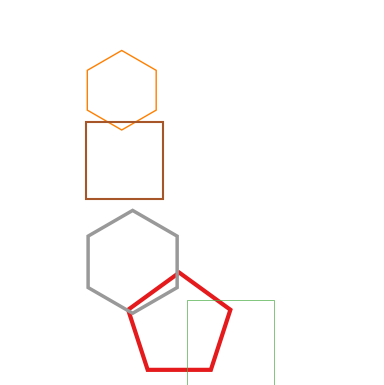[{"shape": "pentagon", "thickness": 3, "radius": 0.7, "center": [0.466, 0.152]}, {"shape": "square", "thickness": 0.5, "radius": 0.57, "center": [0.598, 0.106]}, {"shape": "hexagon", "thickness": 1, "radius": 0.52, "center": [0.316, 0.766]}, {"shape": "square", "thickness": 1.5, "radius": 0.5, "center": [0.324, 0.583]}, {"shape": "hexagon", "thickness": 2.5, "radius": 0.67, "center": [0.344, 0.32]}]